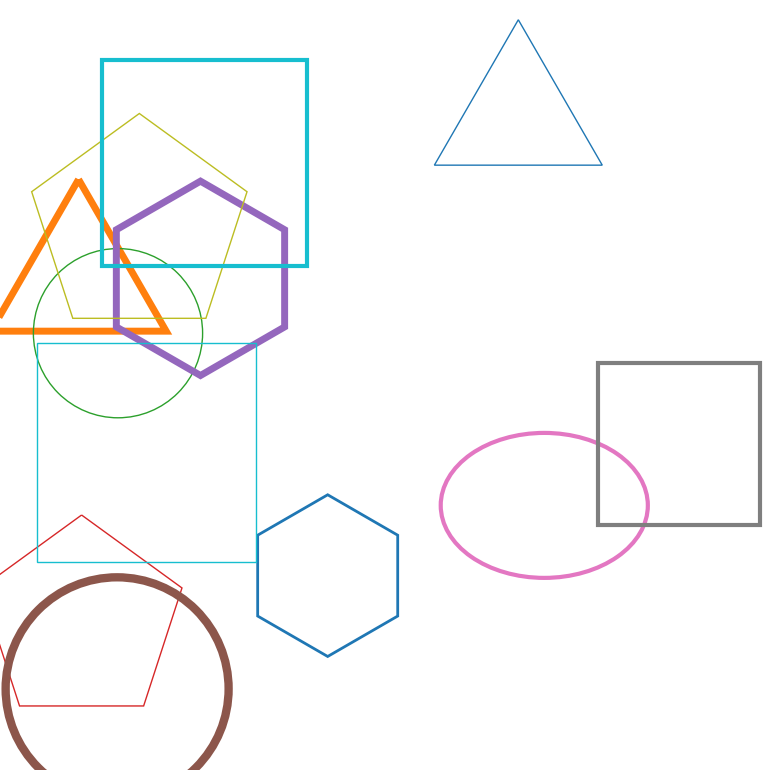[{"shape": "hexagon", "thickness": 1, "radius": 0.53, "center": [0.426, 0.252]}, {"shape": "triangle", "thickness": 0.5, "radius": 0.63, "center": [0.673, 0.848]}, {"shape": "triangle", "thickness": 2.5, "radius": 0.66, "center": [0.102, 0.636]}, {"shape": "circle", "thickness": 0.5, "radius": 0.55, "center": [0.153, 0.567]}, {"shape": "pentagon", "thickness": 0.5, "radius": 0.69, "center": [0.106, 0.194]}, {"shape": "hexagon", "thickness": 2.5, "radius": 0.63, "center": [0.26, 0.639]}, {"shape": "circle", "thickness": 3, "radius": 0.72, "center": [0.152, 0.105]}, {"shape": "oval", "thickness": 1.5, "radius": 0.67, "center": [0.707, 0.344]}, {"shape": "square", "thickness": 1.5, "radius": 0.53, "center": [0.882, 0.423]}, {"shape": "pentagon", "thickness": 0.5, "radius": 0.74, "center": [0.181, 0.706]}, {"shape": "square", "thickness": 0.5, "radius": 0.71, "center": [0.19, 0.413]}, {"shape": "square", "thickness": 1.5, "radius": 0.67, "center": [0.266, 0.788]}]